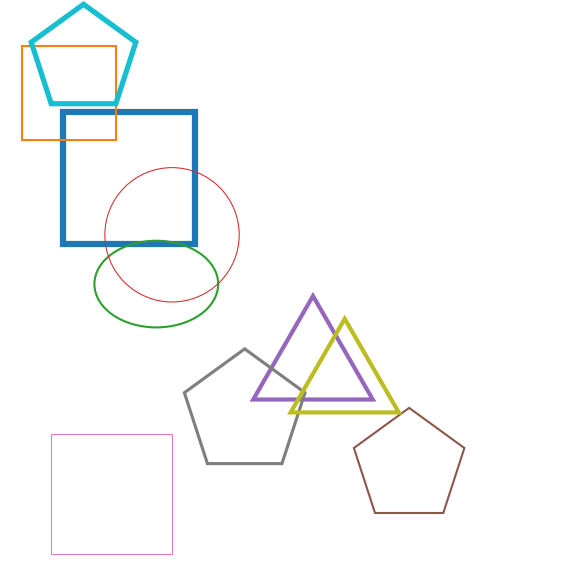[{"shape": "square", "thickness": 3, "radius": 0.57, "center": [0.224, 0.691]}, {"shape": "square", "thickness": 1, "radius": 0.41, "center": [0.119, 0.838]}, {"shape": "oval", "thickness": 1, "radius": 0.54, "center": [0.271, 0.507]}, {"shape": "circle", "thickness": 0.5, "radius": 0.58, "center": [0.298, 0.593]}, {"shape": "triangle", "thickness": 2, "radius": 0.6, "center": [0.542, 0.367]}, {"shape": "pentagon", "thickness": 1, "radius": 0.5, "center": [0.708, 0.192]}, {"shape": "square", "thickness": 0.5, "radius": 0.52, "center": [0.194, 0.144]}, {"shape": "pentagon", "thickness": 1.5, "radius": 0.55, "center": [0.424, 0.285]}, {"shape": "triangle", "thickness": 2, "radius": 0.54, "center": [0.597, 0.339]}, {"shape": "pentagon", "thickness": 2.5, "radius": 0.48, "center": [0.145, 0.897]}]